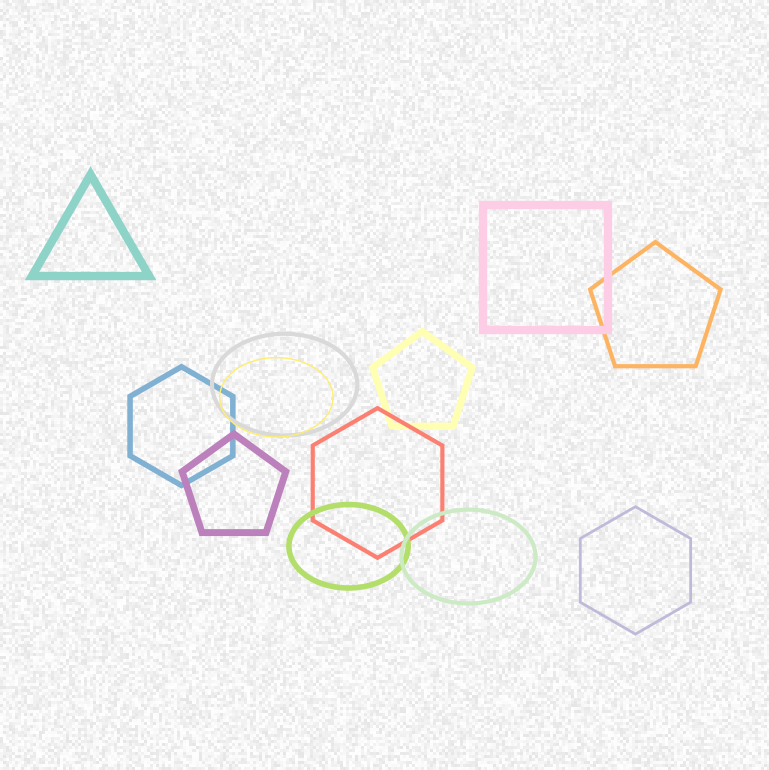[{"shape": "triangle", "thickness": 3, "radius": 0.44, "center": [0.118, 0.685]}, {"shape": "pentagon", "thickness": 2.5, "radius": 0.34, "center": [0.549, 0.502]}, {"shape": "hexagon", "thickness": 1, "radius": 0.41, "center": [0.825, 0.259]}, {"shape": "hexagon", "thickness": 1.5, "radius": 0.49, "center": [0.49, 0.373]}, {"shape": "hexagon", "thickness": 2, "radius": 0.39, "center": [0.236, 0.447]}, {"shape": "pentagon", "thickness": 1.5, "radius": 0.45, "center": [0.851, 0.597]}, {"shape": "oval", "thickness": 2, "radius": 0.39, "center": [0.453, 0.291]}, {"shape": "square", "thickness": 3, "radius": 0.41, "center": [0.708, 0.653]}, {"shape": "oval", "thickness": 1.5, "radius": 0.47, "center": [0.37, 0.5]}, {"shape": "pentagon", "thickness": 2.5, "radius": 0.35, "center": [0.304, 0.366]}, {"shape": "oval", "thickness": 1.5, "radius": 0.44, "center": [0.608, 0.277]}, {"shape": "oval", "thickness": 0.5, "radius": 0.37, "center": [0.359, 0.484]}]